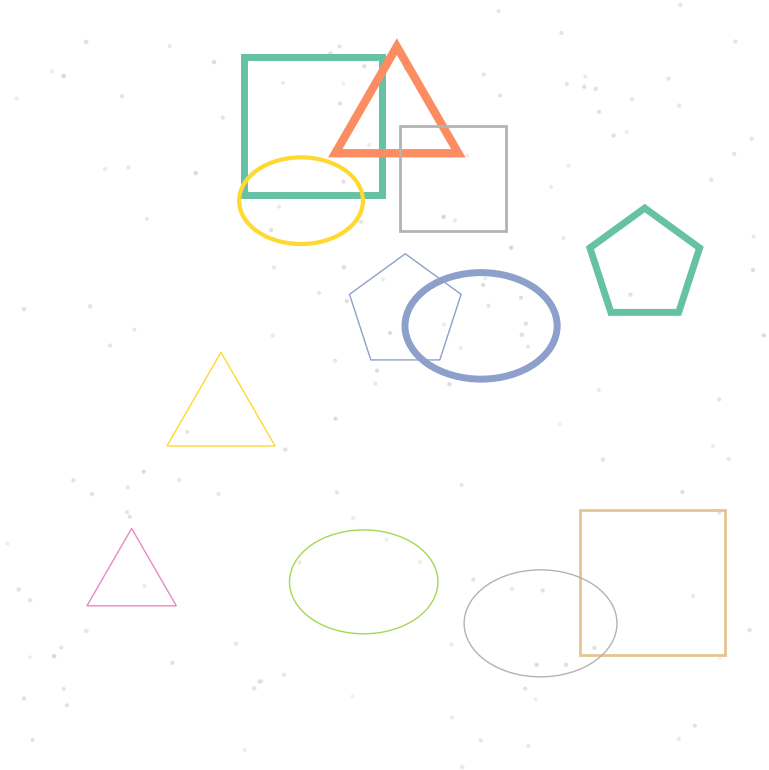[{"shape": "pentagon", "thickness": 2.5, "radius": 0.37, "center": [0.837, 0.655]}, {"shape": "square", "thickness": 2.5, "radius": 0.45, "center": [0.406, 0.836]}, {"shape": "triangle", "thickness": 3, "radius": 0.46, "center": [0.515, 0.847]}, {"shape": "oval", "thickness": 2.5, "radius": 0.49, "center": [0.625, 0.577]}, {"shape": "pentagon", "thickness": 0.5, "radius": 0.38, "center": [0.526, 0.594]}, {"shape": "triangle", "thickness": 0.5, "radius": 0.34, "center": [0.171, 0.247]}, {"shape": "oval", "thickness": 0.5, "radius": 0.48, "center": [0.472, 0.244]}, {"shape": "oval", "thickness": 1.5, "radius": 0.4, "center": [0.391, 0.739]}, {"shape": "triangle", "thickness": 0.5, "radius": 0.41, "center": [0.287, 0.461]}, {"shape": "square", "thickness": 1, "radius": 0.47, "center": [0.848, 0.244]}, {"shape": "square", "thickness": 1, "radius": 0.34, "center": [0.588, 0.768]}, {"shape": "oval", "thickness": 0.5, "radius": 0.5, "center": [0.702, 0.19]}]